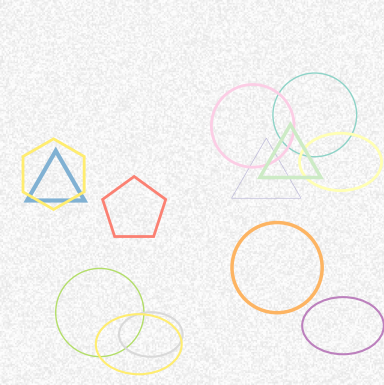[{"shape": "circle", "thickness": 1, "radius": 0.54, "center": [0.818, 0.702]}, {"shape": "oval", "thickness": 2, "radius": 0.53, "center": [0.885, 0.579]}, {"shape": "triangle", "thickness": 0.5, "radius": 0.52, "center": [0.692, 0.537]}, {"shape": "pentagon", "thickness": 2, "radius": 0.43, "center": [0.348, 0.455]}, {"shape": "triangle", "thickness": 3, "radius": 0.43, "center": [0.145, 0.522]}, {"shape": "circle", "thickness": 2.5, "radius": 0.59, "center": [0.72, 0.305]}, {"shape": "circle", "thickness": 1, "radius": 0.57, "center": [0.259, 0.188]}, {"shape": "circle", "thickness": 2, "radius": 0.54, "center": [0.656, 0.673]}, {"shape": "oval", "thickness": 1.5, "radius": 0.41, "center": [0.392, 0.131]}, {"shape": "oval", "thickness": 1.5, "radius": 0.53, "center": [0.891, 0.154]}, {"shape": "triangle", "thickness": 2.5, "radius": 0.46, "center": [0.754, 0.585]}, {"shape": "oval", "thickness": 1.5, "radius": 0.56, "center": [0.36, 0.106]}, {"shape": "hexagon", "thickness": 2, "radius": 0.46, "center": [0.139, 0.548]}]